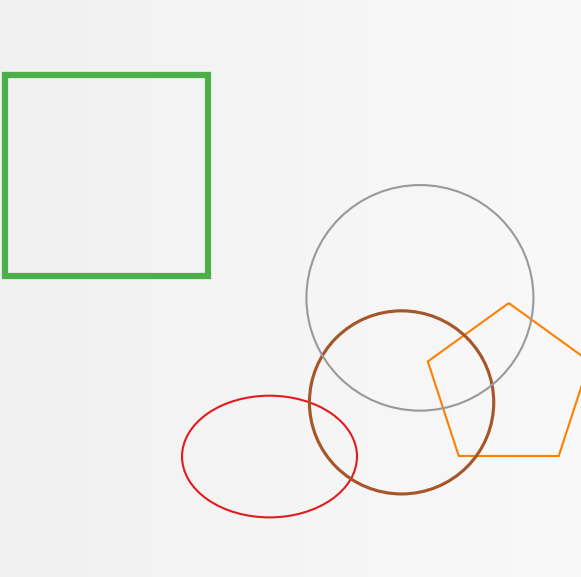[{"shape": "oval", "thickness": 1, "radius": 0.75, "center": [0.464, 0.209]}, {"shape": "square", "thickness": 3, "radius": 0.87, "center": [0.183, 0.695]}, {"shape": "pentagon", "thickness": 1, "radius": 0.73, "center": [0.875, 0.328]}, {"shape": "circle", "thickness": 1.5, "radius": 0.79, "center": [0.691, 0.302]}, {"shape": "circle", "thickness": 1, "radius": 0.98, "center": [0.722, 0.483]}]